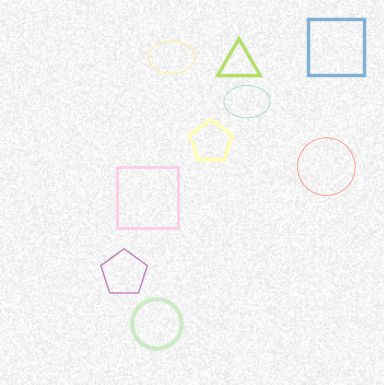[{"shape": "oval", "thickness": 0.5, "radius": 0.3, "center": [0.642, 0.736]}, {"shape": "pentagon", "thickness": 2.5, "radius": 0.29, "center": [0.548, 0.632]}, {"shape": "circle", "thickness": 0.5, "radius": 0.37, "center": [0.848, 0.567]}, {"shape": "square", "thickness": 2.5, "radius": 0.37, "center": [0.872, 0.878]}, {"shape": "triangle", "thickness": 2.5, "radius": 0.32, "center": [0.621, 0.836]}, {"shape": "square", "thickness": 2, "radius": 0.4, "center": [0.383, 0.487]}, {"shape": "pentagon", "thickness": 1, "radius": 0.32, "center": [0.322, 0.29]}, {"shape": "circle", "thickness": 3, "radius": 0.32, "center": [0.407, 0.158]}, {"shape": "oval", "thickness": 0.5, "radius": 0.3, "center": [0.446, 0.851]}]